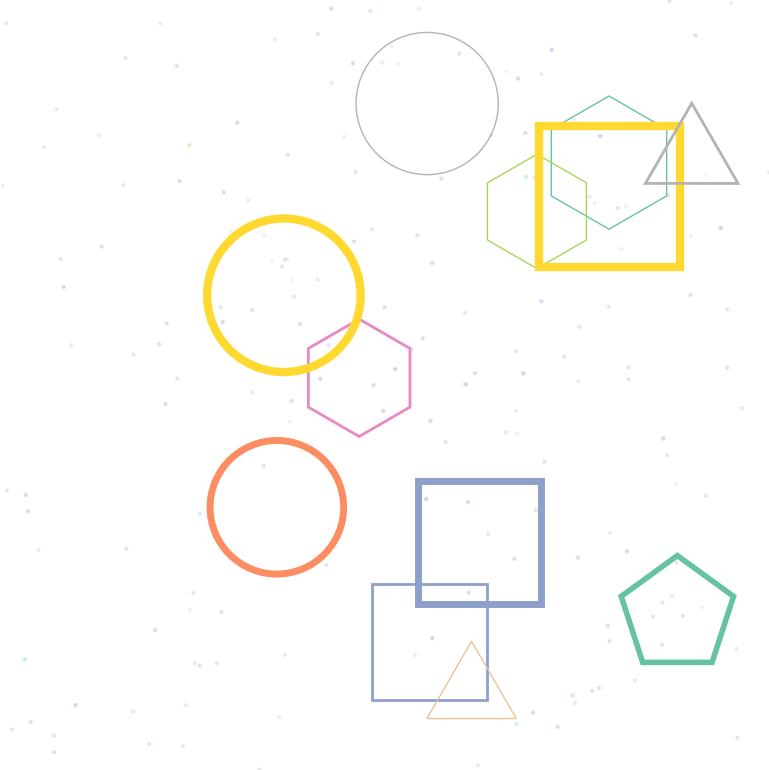[{"shape": "pentagon", "thickness": 2, "radius": 0.38, "center": [0.88, 0.202]}, {"shape": "hexagon", "thickness": 0.5, "radius": 0.43, "center": [0.791, 0.789]}, {"shape": "circle", "thickness": 2.5, "radius": 0.43, "center": [0.36, 0.341]}, {"shape": "square", "thickness": 1, "radius": 0.37, "center": [0.558, 0.166]}, {"shape": "square", "thickness": 2.5, "radius": 0.4, "center": [0.623, 0.295]}, {"shape": "hexagon", "thickness": 1, "radius": 0.38, "center": [0.466, 0.509]}, {"shape": "hexagon", "thickness": 0.5, "radius": 0.37, "center": [0.697, 0.725]}, {"shape": "circle", "thickness": 3, "radius": 0.5, "center": [0.369, 0.617]}, {"shape": "square", "thickness": 3, "radius": 0.46, "center": [0.791, 0.744]}, {"shape": "triangle", "thickness": 0.5, "radius": 0.34, "center": [0.612, 0.1]}, {"shape": "circle", "thickness": 0.5, "radius": 0.46, "center": [0.555, 0.866]}, {"shape": "triangle", "thickness": 1, "radius": 0.35, "center": [0.898, 0.796]}]